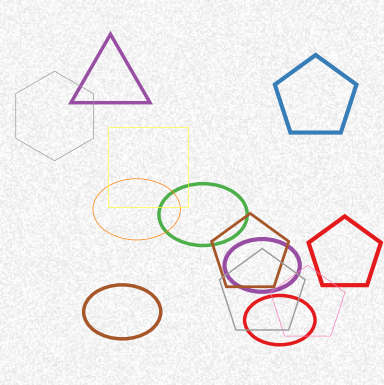[{"shape": "pentagon", "thickness": 3, "radius": 0.49, "center": [0.895, 0.339]}, {"shape": "oval", "thickness": 2.5, "radius": 0.46, "center": [0.727, 0.168]}, {"shape": "pentagon", "thickness": 3, "radius": 0.56, "center": [0.82, 0.746]}, {"shape": "oval", "thickness": 2.5, "radius": 0.57, "center": [0.527, 0.443]}, {"shape": "triangle", "thickness": 2.5, "radius": 0.59, "center": [0.287, 0.792]}, {"shape": "oval", "thickness": 3, "radius": 0.49, "center": [0.681, 0.311]}, {"shape": "oval", "thickness": 0.5, "radius": 0.57, "center": [0.355, 0.456]}, {"shape": "square", "thickness": 0.5, "radius": 0.52, "center": [0.385, 0.566]}, {"shape": "pentagon", "thickness": 2, "radius": 0.53, "center": [0.65, 0.34]}, {"shape": "oval", "thickness": 2.5, "radius": 0.5, "center": [0.317, 0.19]}, {"shape": "pentagon", "thickness": 0.5, "radius": 0.51, "center": [0.799, 0.209]}, {"shape": "pentagon", "thickness": 1, "radius": 0.58, "center": [0.681, 0.237]}, {"shape": "hexagon", "thickness": 0.5, "radius": 0.58, "center": [0.142, 0.699]}]